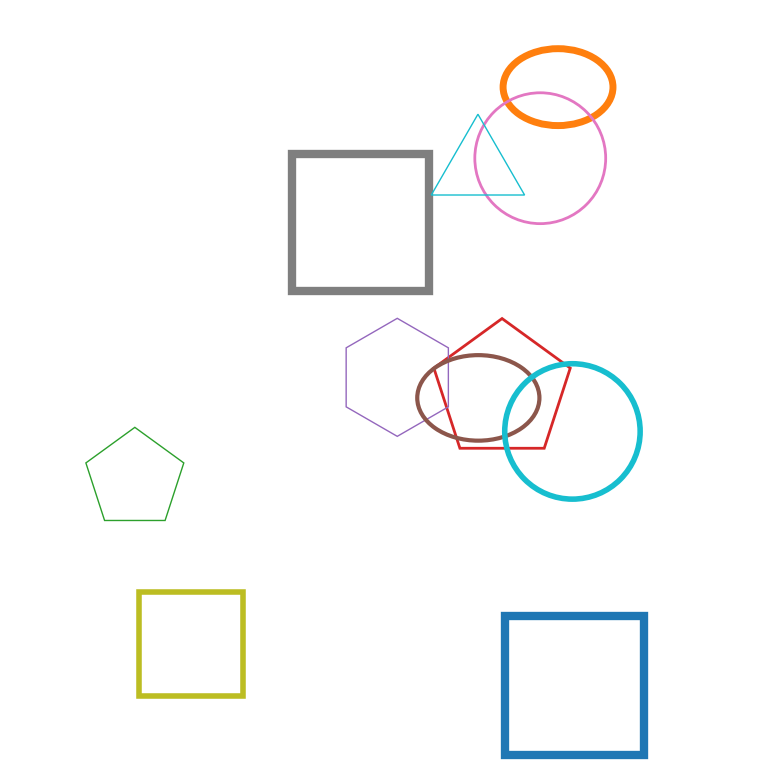[{"shape": "square", "thickness": 3, "radius": 0.45, "center": [0.746, 0.109]}, {"shape": "oval", "thickness": 2.5, "radius": 0.36, "center": [0.725, 0.887]}, {"shape": "pentagon", "thickness": 0.5, "radius": 0.33, "center": [0.175, 0.378]}, {"shape": "pentagon", "thickness": 1, "radius": 0.47, "center": [0.652, 0.493]}, {"shape": "hexagon", "thickness": 0.5, "radius": 0.38, "center": [0.516, 0.51]}, {"shape": "oval", "thickness": 1.5, "radius": 0.4, "center": [0.621, 0.483]}, {"shape": "circle", "thickness": 1, "radius": 0.42, "center": [0.702, 0.795]}, {"shape": "square", "thickness": 3, "radius": 0.45, "center": [0.468, 0.711]}, {"shape": "square", "thickness": 2, "radius": 0.34, "center": [0.248, 0.164]}, {"shape": "circle", "thickness": 2, "radius": 0.44, "center": [0.743, 0.44]}, {"shape": "triangle", "thickness": 0.5, "radius": 0.35, "center": [0.621, 0.782]}]